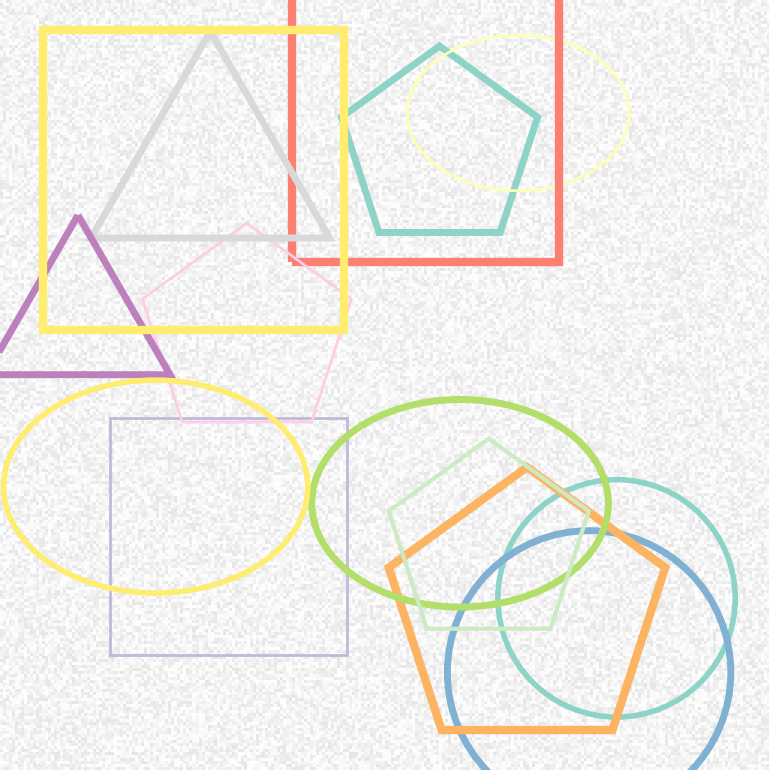[{"shape": "circle", "thickness": 2, "radius": 0.77, "center": [0.801, 0.223]}, {"shape": "pentagon", "thickness": 2.5, "radius": 0.67, "center": [0.571, 0.806]}, {"shape": "oval", "thickness": 1, "radius": 0.72, "center": [0.673, 0.853]}, {"shape": "square", "thickness": 1, "radius": 0.77, "center": [0.297, 0.303]}, {"shape": "square", "thickness": 3, "radius": 0.87, "center": [0.553, 0.832]}, {"shape": "circle", "thickness": 2.5, "radius": 0.92, "center": [0.765, 0.127]}, {"shape": "pentagon", "thickness": 3, "radius": 0.94, "center": [0.684, 0.205]}, {"shape": "oval", "thickness": 2.5, "radius": 0.96, "center": [0.597, 0.346]}, {"shape": "pentagon", "thickness": 1, "radius": 0.71, "center": [0.321, 0.567]}, {"shape": "triangle", "thickness": 2.5, "radius": 0.89, "center": [0.273, 0.78]}, {"shape": "triangle", "thickness": 2.5, "radius": 0.69, "center": [0.101, 0.582]}, {"shape": "pentagon", "thickness": 1.5, "radius": 0.68, "center": [0.635, 0.294]}, {"shape": "square", "thickness": 3, "radius": 0.97, "center": [0.251, 0.766]}, {"shape": "oval", "thickness": 2, "radius": 0.99, "center": [0.202, 0.368]}]